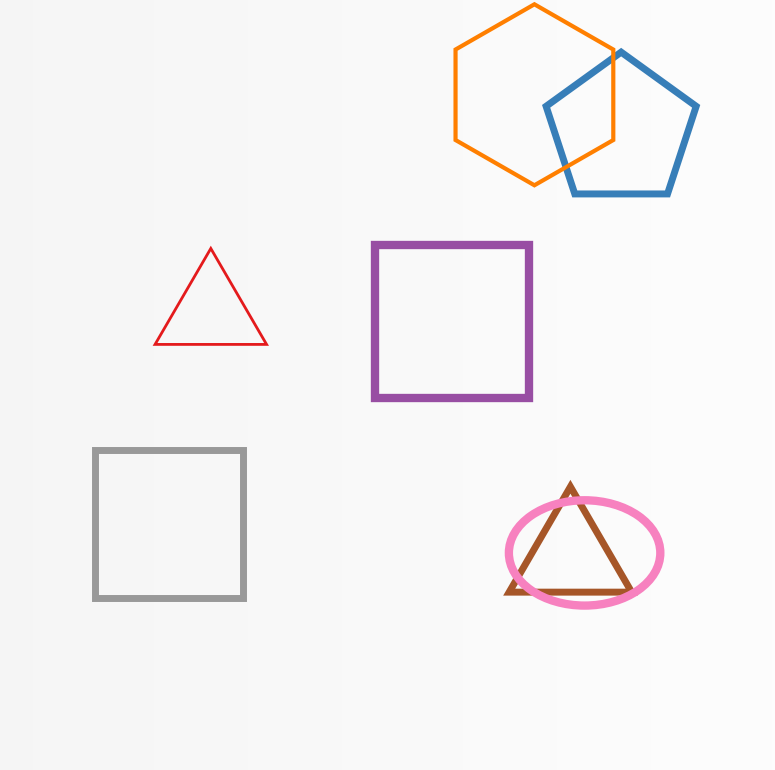[{"shape": "triangle", "thickness": 1, "radius": 0.42, "center": [0.272, 0.594]}, {"shape": "pentagon", "thickness": 2.5, "radius": 0.51, "center": [0.801, 0.831]}, {"shape": "square", "thickness": 3, "radius": 0.5, "center": [0.583, 0.582]}, {"shape": "hexagon", "thickness": 1.5, "radius": 0.59, "center": [0.69, 0.877]}, {"shape": "triangle", "thickness": 2.5, "radius": 0.46, "center": [0.736, 0.277]}, {"shape": "oval", "thickness": 3, "radius": 0.49, "center": [0.754, 0.282]}, {"shape": "square", "thickness": 2.5, "radius": 0.48, "center": [0.218, 0.32]}]